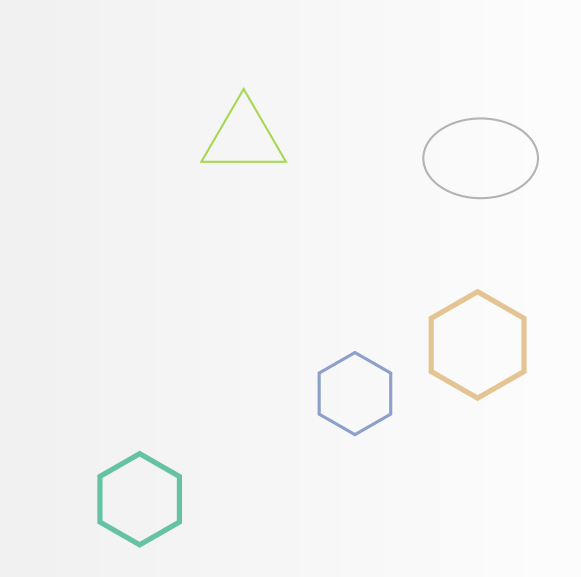[{"shape": "hexagon", "thickness": 2.5, "radius": 0.39, "center": [0.24, 0.135]}, {"shape": "hexagon", "thickness": 1.5, "radius": 0.36, "center": [0.611, 0.318]}, {"shape": "triangle", "thickness": 1, "radius": 0.42, "center": [0.419, 0.761]}, {"shape": "hexagon", "thickness": 2.5, "radius": 0.46, "center": [0.822, 0.402]}, {"shape": "oval", "thickness": 1, "radius": 0.49, "center": [0.827, 0.725]}]